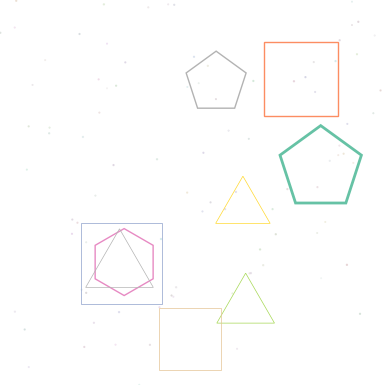[{"shape": "pentagon", "thickness": 2, "radius": 0.56, "center": [0.833, 0.563]}, {"shape": "square", "thickness": 1, "radius": 0.48, "center": [0.781, 0.794]}, {"shape": "square", "thickness": 0.5, "radius": 0.52, "center": [0.316, 0.316]}, {"shape": "hexagon", "thickness": 1, "radius": 0.43, "center": [0.322, 0.319]}, {"shape": "triangle", "thickness": 0.5, "radius": 0.43, "center": [0.638, 0.204]}, {"shape": "triangle", "thickness": 0.5, "radius": 0.41, "center": [0.631, 0.461]}, {"shape": "square", "thickness": 0.5, "radius": 0.4, "center": [0.494, 0.12]}, {"shape": "pentagon", "thickness": 1, "radius": 0.41, "center": [0.561, 0.785]}, {"shape": "triangle", "thickness": 0.5, "radius": 0.51, "center": [0.31, 0.304]}]